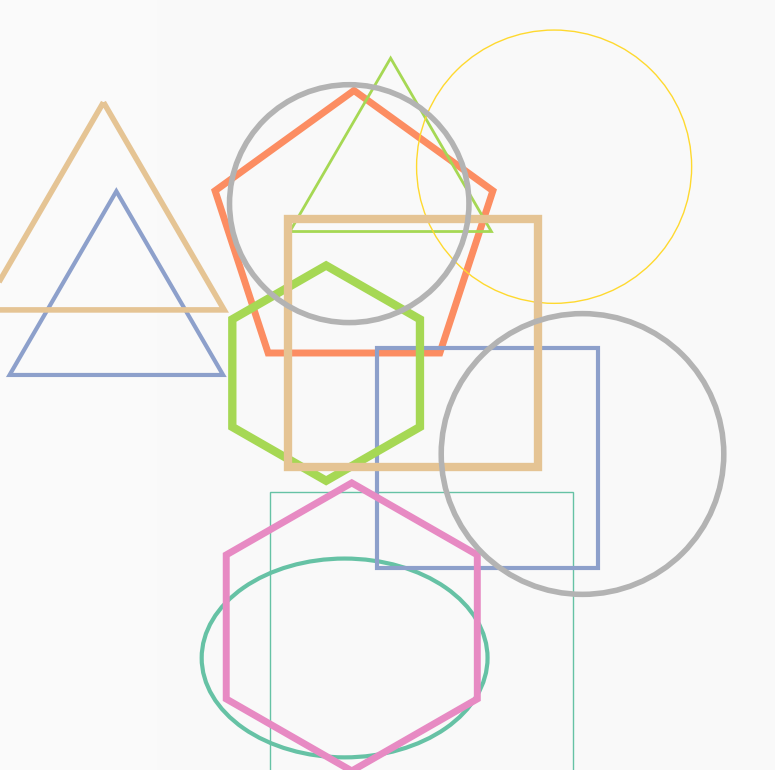[{"shape": "oval", "thickness": 1.5, "radius": 0.92, "center": [0.445, 0.145]}, {"shape": "square", "thickness": 0.5, "radius": 0.98, "center": [0.544, 0.166]}, {"shape": "pentagon", "thickness": 2.5, "radius": 0.94, "center": [0.457, 0.694]}, {"shape": "triangle", "thickness": 1.5, "radius": 0.8, "center": [0.15, 0.593]}, {"shape": "square", "thickness": 1.5, "radius": 0.71, "center": [0.629, 0.405]}, {"shape": "hexagon", "thickness": 2.5, "radius": 0.94, "center": [0.454, 0.186]}, {"shape": "hexagon", "thickness": 3, "radius": 0.7, "center": [0.421, 0.515]}, {"shape": "triangle", "thickness": 1, "radius": 0.75, "center": [0.504, 0.774]}, {"shape": "circle", "thickness": 0.5, "radius": 0.89, "center": [0.715, 0.784]}, {"shape": "triangle", "thickness": 2, "radius": 0.9, "center": [0.134, 0.687]}, {"shape": "square", "thickness": 3, "radius": 0.81, "center": [0.533, 0.554]}, {"shape": "circle", "thickness": 2, "radius": 0.77, "center": [0.451, 0.736]}, {"shape": "circle", "thickness": 2, "radius": 0.91, "center": [0.752, 0.41]}]